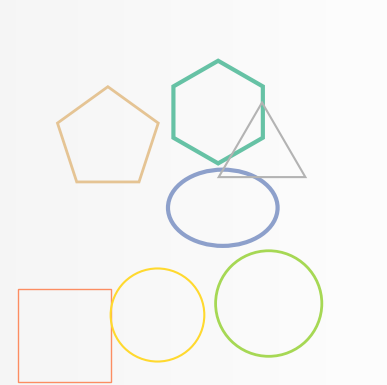[{"shape": "hexagon", "thickness": 3, "radius": 0.67, "center": [0.563, 0.709]}, {"shape": "square", "thickness": 1, "radius": 0.6, "center": [0.166, 0.129]}, {"shape": "oval", "thickness": 3, "radius": 0.71, "center": [0.575, 0.46]}, {"shape": "circle", "thickness": 2, "radius": 0.69, "center": [0.693, 0.212]}, {"shape": "circle", "thickness": 1.5, "radius": 0.6, "center": [0.406, 0.182]}, {"shape": "pentagon", "thickness": 2, "radius": 0.68, "center": [0.278, 0.638]}, {"shape": "triangle", "thickness": 1.5, "radius": 0.65, "center": [0.676, 0.605]}]